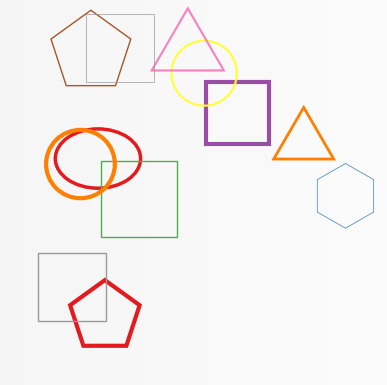[{"shape": "oval", "thickness": 2.5, "radius": 0.55, "center": [0.253, 0.588]}, {"shape": "pentagon", "thickness": 3, "radius": 0.47, "center": [0.271, 0.178]}, {"shape": "hexagon", "thickness": 0.5, "radius": 0.42, "center": [0.892, 0.491]}, {"shape": "square", "thickness": 1, "radius": 0.49, "center": [0.359, 0.483]}, {"shape": "square", "thickness": 3, "radius": 0.4, "center": [0.613, 0.707]}, {"shape": "triangle", "thickness": 2, "radius": 0.45, "center": [0.784, 0.632]}, {"shape": "circle", "thickness": 3, "radius": 0.44, "center": [0.208, 0.574]}, {"shape": "circle", "thickness": 1.5, "radius": 0.42, "center": [0.527, 0.81]}, {"shape": "pentagon", "thickness": 1, "radius": 0.54, "center": [0.235, 0.865]}, {"shape": "triangle", "thickness": 1.5, "radius": 0.54, "center": [0.485, 0.871]}, {"shape": "square", "thickness": 1, "radius": 0.44, "center": [0.186, 0.255]}, {"shape": "square", "thickness": 0.5, "radius": 0.44, "center": [0.31, 0.876]}]